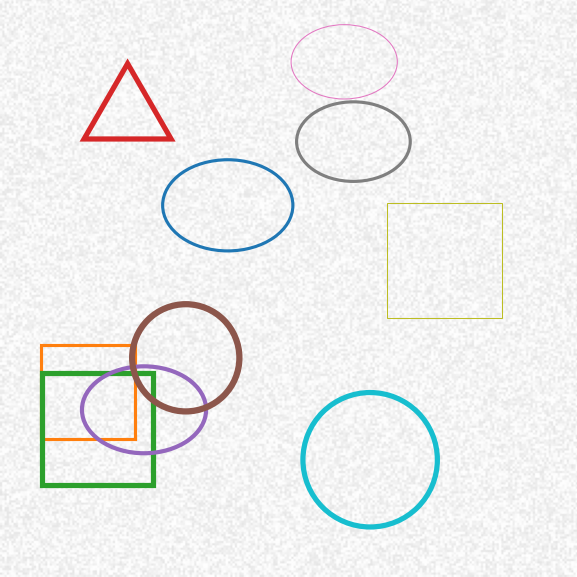[{"shape": "oval", "thickness": 1.5, "radius": 0.56, "center": [0.394, 0.644]}, {"shape": "square", "thickness": 1.5, "radius": 0.4, "center": [0.152, 0.32]}, {"shape": "square", "thickness": 2.5, "radius": 0.48, "center": [0.169, 0.256]}, {"shape": "triangle", "thickness": 2.5, "radius": 0.44, "center": [0.221, 0.802]}, {"shape": "oval", "thickness": 2, "radius": 0.54, "center": [0.249, 0.29]}, {"shape": "circle", "thickness": 3, "radius": 0.46, "center": [0.322, 0.38]}, {"shape": "oval", "thickness": 0.5, "radius": 0.46, "center": [0.596, 0.892]}, {"shape": "oval", "thickness": 1.5, "radius": 0.49, "center": [0.612, 0.754]}, {"shape": "square", "thickness": 0.5, "radius": 0.5, "center": [0.769, 0.549]}, {"shape": "circle", "thickness": 2.5, "radius": 0.58, "center": [0.641, 0.203]}]